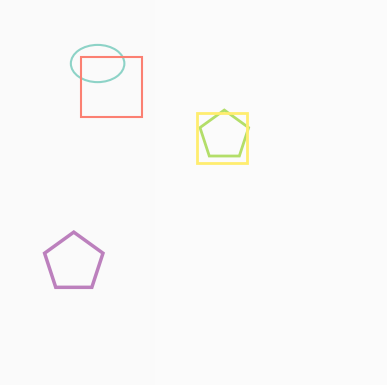[{"shape": "oval", "thickness": 1.5, "radius": 0.35, "center": [0.252, 0.835]}, {"shape": "square", "thickness": 1.5, "radius": 0.39, "center": [0.287, 0.774]}, {"shape": "pentagon", "thickness": 2, "radius": 0.33, "center": [0.579, 0.648]}, {"shape": "pentagon", "thickness": 2.5, "radius": 0.4, "center": [0.19, 0.318]}, {"shape": "square", "thickness": 2, "radius": 0.32, "center": [0.574, 0.642]}]